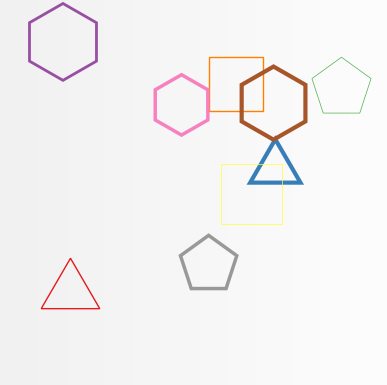[{"shape": "triangle", "thickness": 1, "radius": 0.44, "center": [0.182, 0.242]}, {"shape": "triangle", "thickness": 3, "radius": 0.37, "center": [0.711, 0.563]}, {"shape": "pentagon", "thickness": 0.5, "radius": 0.4, "center": [0.881, 0.771]}, {"shape": "hexagon", "thickness": 2, "radius": 0.5, "center": [0.163, 0.891]}, {"shape": "square", "thickness": 1, "radius": 0.35, "center": [0.609, 0.782]}, {"shape": "square", "thickness": 0.5, "radius": 0.39, "center": [0.649, 0.495]}, {"shape": "hexagon", "thickness": 3, "radius": 0.47, "center": [0.706, 0.732]}, {"shape": "hexagon", "thickness": 2.5, "radius": 0.39, "center": [0.468, 0.728]}, {"shape": "pentagon", "thickness": 2.5, "radius": 0.38, "center": [0.538, 0.312]}]